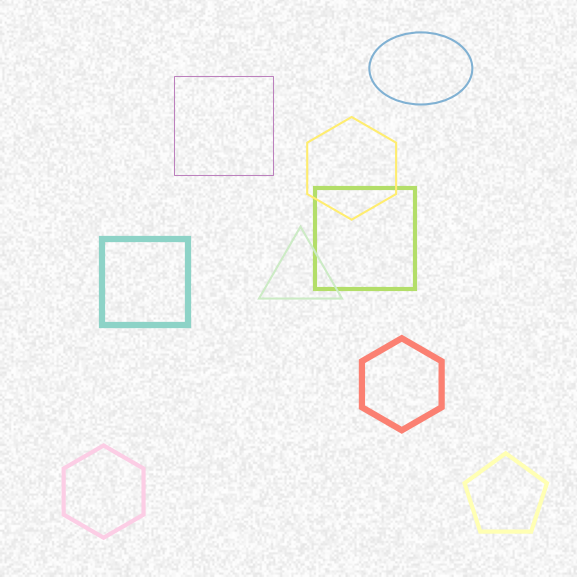[{"shape": "square", "thickness": 3, "radius": 0.37, "center": [0.252, 0.511]}, {"shape": "pentagon", "thickness": 2, "radius": 0.38, "center": [0.876, 0.139]}, {"shape": "hexagon", "thickness": 3, "radius": 0.4, "center": [0.696, 0.334]}, {"shape": "oval", "thickness": 1, "radius": 0.45, "center": [0.729, 0.881]}, {"shape": "square", "thickness": 2, "radius": 0.43, "center": [0.631, 0.586]}, {"shape": "hexagon", "thickness": 2, "radius": 0.4, "center": [0.179, 0.148]}, {"shape": "square", "thickness": 0.5, "radius": 0.43, "center": [0.387, 0.782]}, {"shape": "triangle", "thickness": 1, "radius": 0.41, "center": [0.52, 0.524]}, {"shape": "hexagon", "thickness": 1, "radius": 0.44, "center": [0.609, 0.708]}]